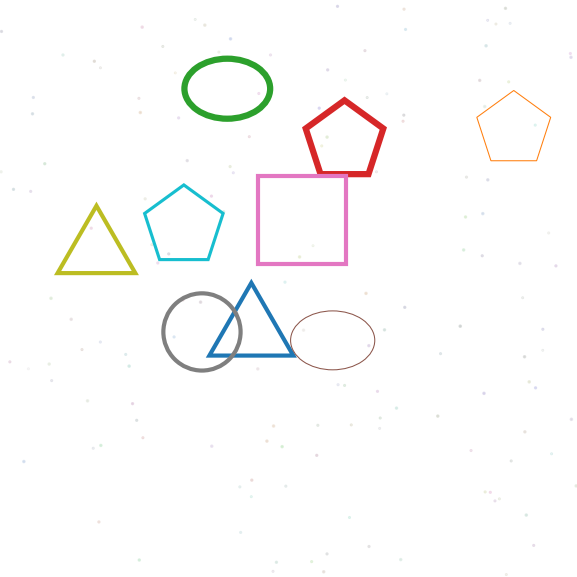[{"shape": "triangle", "thickness": 2, "radius": 0.42, "center": [0.435, 0.425]}, {"shape": "pentagon", "thickness": 0.5, "radius": 0.34, "center": [0.89, 0.775]}, {"shape": "oval", "thickness": 3, "radius": 0.37, "center": [0.394, 0.846]}, {"shape": "pentagon", "thickness": 3, "radius": 0.35, "center": [0.597, 0.755]}, {"shape": "oval", "thickness": 0.5, "radius": 0.36, "center": [0.576, 0.41]}, {"shape": "square", "thickness": 2, "radius": 0.38, "center": [0.523, 0.618]}, {"shape": "circle", "thickness": 2, "radius": 0.33, "center": [0.35, 0.424]}, {"shape": "triangle", "thickness": 2, "radius": 0.39, "center": [0.167, 0.565]}, {"shape": "pentagon", "thickness": 1.5, "radius": 0.36, "center": [0.318, 0.607]}]